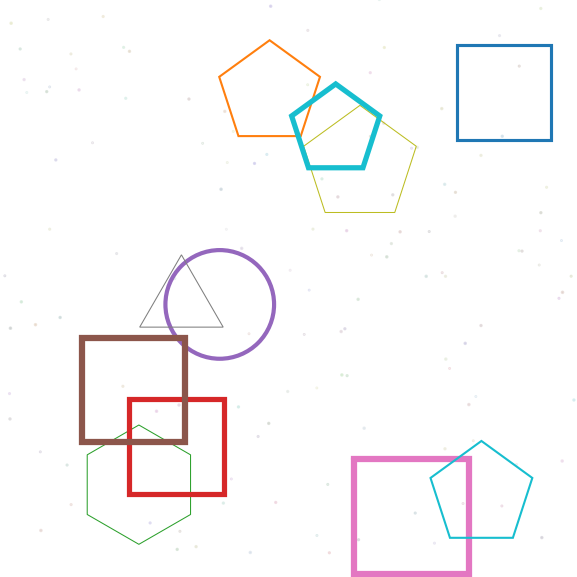[{"shape": "square", "thickness": 1.5, "radius": 0.41, "center": [0.873, 0.839]}, {"shape": "pentagon", "thickness": 1, "radius": 0.46, "center": [0.467, 0.838]}, {"shape": "hexagon", "thickness": 0.5, "radius": 0.52, "center": [0.24, 0.16]}, {"shape": "square", "thickness": 2.5, "radius": 0.41, "center": [0.306, 0.227]}, {"shape": "circle", "thickness": 2, "radius": 0.47, "center": [0.381, 0.472]}, {"shape": "square", "thickness": 3, "radius": 0.45, "center": [0.231, 0.324]}, {"shape": "square", "thickness": 3, "radius": 0.5, "center": [0.713, 0.105]}, {"shape": "triangle", "thickness": 0.5, "radius": 0.42, "center": [0.314, 0.474]}, {"shape": "pentagon", "thickness": 0.5, "radius": 0.51, "center": [0.623, 0.714]}, {"shape": "pentagon", "thickness": 2.5, "radius": 0.4, "center": [0.581, 0.774]}, {"shape": "pentagon", "thickness": 1, "radius": 0.46, "center": [0.834, 0.143]}]